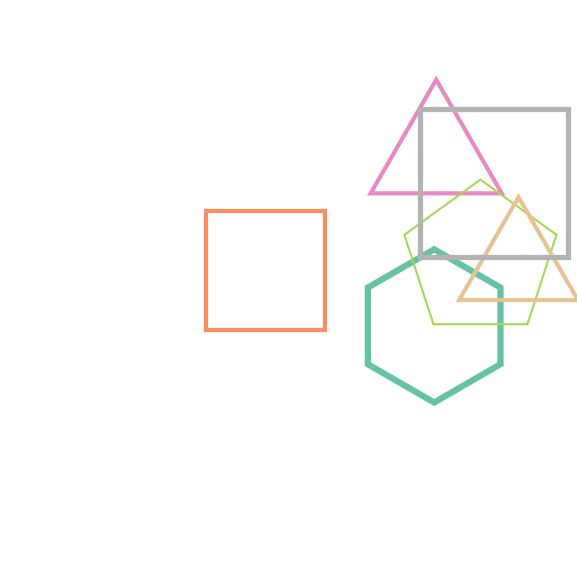[{"shape": "hexagon", "thickness": 3, "radius": 0.66, "center": [0.752, 0.435]}, {"shape": "square", "thickness": 2, "radius": 0.51, "center": [0.459, 0.531]}, {"shape": "triangle", "thickness": 2, "radius": 0.66, "center": [0.755, 0.73]}, {"shape": "pentagon", "thickness": 1, "radius": 0.69, "center": [0.832, 0.55]}, {"shape": "triangle", "thickness": 2, "radius": 0.59, "center": [0.898, 0.539]}, {"shape": "square", "thickness": 2.5, "radius": 0.64, "center": [0.856, 0.683]}]